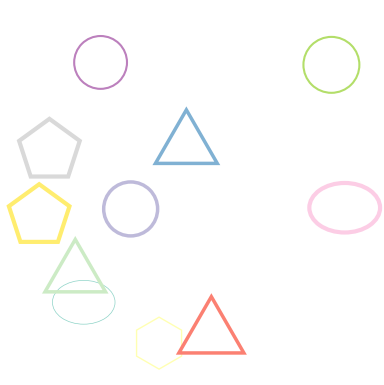[{"shape": "oval", "thickness": 0.5, "radius": 0.41, "center": [0.217, 0.215]}, {"shape": "hexagon", "thickness": 1, "radius": 0.34, "center": [0.413, 0.109]}, {"shape": "circle", "thickness": 2.5, "radius": 0.35, "center": [0.339, 0.457]}, {"shape": "triangle", "thickness": 2.5, "radius": 0.49, "center": [0.549, 0.132]}, {"shape": "triangle", "thickness": 2.5, "radius": 0.46, "center": [0.484, 0.622]}, {"shape": "circle", "thickness": 1.5, "radius": 0.36, "center": [0.861, 0.832]}, {"shape": "oval", "thickness": 3, "radius": 0.46, "center": [0.895, 0.46]}, {"shape": "pentagon", "thickness": 3, "radius": 0.41, "center": [0.128, 0.608]}, {"shape": "circle", "thickness": 1.5, "radius": 0.34, "center": [0.261, 0.838]}, {"shape": "triangle", "thickness": 2.5, "radius": 0.45, "center": [0.195, 0.287]}, {"shape": "pentagon", "thickness": 3, "radius": 0.41, "center": [0.102, 0.439]}]